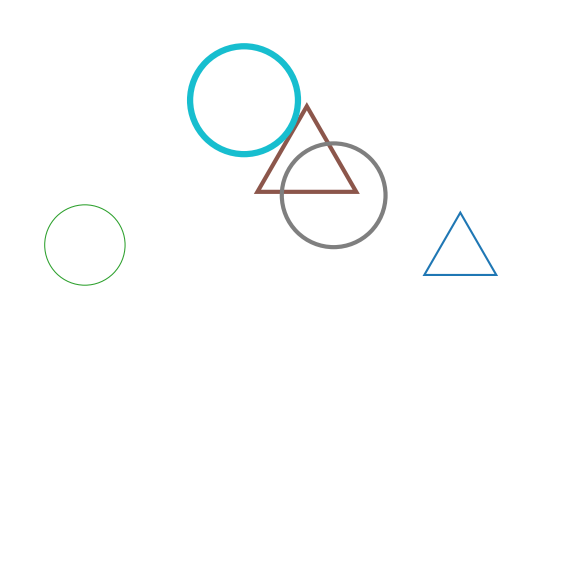[{"shape": "triangle", "thickness": 1, "radius": 0.36, "center": [0.797, 0.559]}, {"shape": "circle", "thickness": 0.5, "radius": 0.35, "center": [0.147, 0.575]}, {"shape": "triangle", "thickness": 2, "radius": 0.49, "center": [0.531, 0.716]}, {"shape": "circle", "thickness": 2, "radius": 0.45, "center": [0.578, 0.661]}, {"shape": "circle", "thickness": 3, "radius": 0.47, "center": [0.423, 0.826]}]